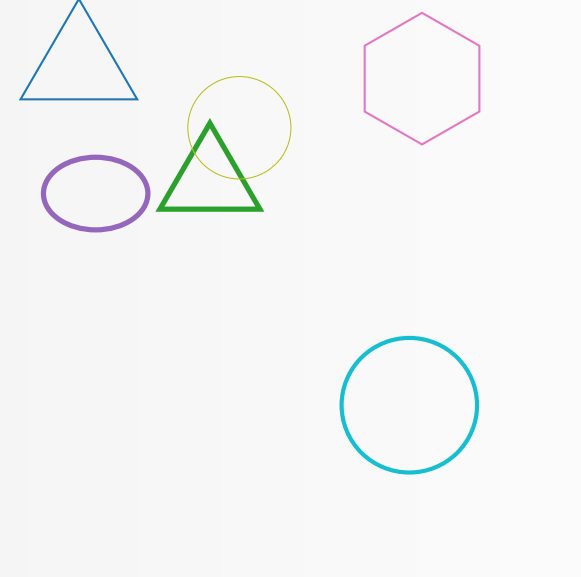[{"shape": "triangle", "thickness": 1, "radius": 0.58, "center": [0.136, 0.885]}, {"shape": "triangle", "thickness": 2.5, "radius": 0.5, "center": [0.361, 0.687]}, {"shape": "oval", "thickness": 2.5, "radius": 0.45, "center": [0.165, 0.664]}, {"shape": "hexagon", "thickness": 1, "radius": 0.57, "center": [0.726, 0.863]}, {"shape": "circle", "thickness": 0.5, "radius": 0.44, "center": [0.412, 0.778]}, {"shape": "circle", "thickness": 2, "radius": 0.58, "center": [0.704, 0.297]}]